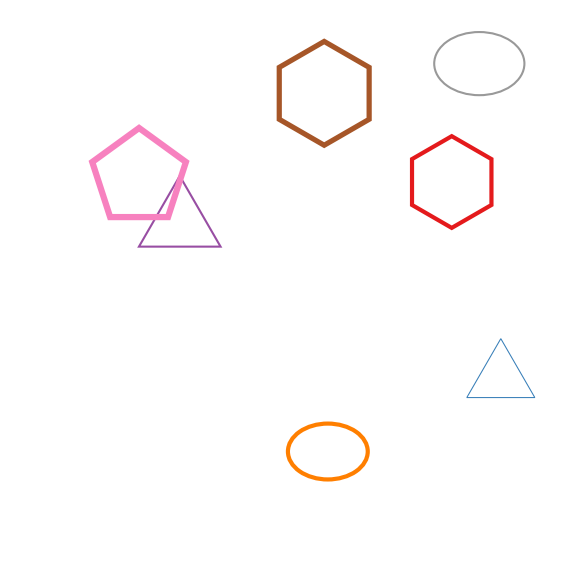[{"shape": "hexagon", "thickness": 2, "radius": 0.4, "center": [0.782, 0.684]}, {"shape": "triangle", "thickness": 0.5, "radius": 0.34, "center": [0.867, 0.345]}, {"shape": "triangle", "thickness": 1, "radius": 0.41, "center": [0.311, 0.613]}, {"shape": "oval", "thickness": 2, "radius": 0.35, "center": [0.568, 0.217]}, {"shape": "hexagon", "thickness": 2.5, "radius": 0.45, "center": [0.561, 0.838]}, {"shape": "pentagon", "thickness": 3, "radius": 0.43, "center": [0.241, 0.692]}, {"shape": "oval", "thickness": 1, "radius": 0.39, "center": [0.83, 0.889]}]